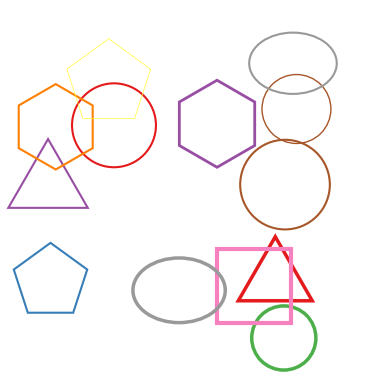[{"shape": "triangle", "thickness": 2.5, "radius": 0.55, "center": [0.715, 0.274]}, {"shape": "circle", "thickness": 1.5, "radius": 0.54, "center": [0.296, 0.675]}, {"shape": "pentagon", "thickness": 1.5, "radius": 0.5, "center": [0.131, 0.269]}, {"shape": "circle", "thickness": 2.5, "radius": 0.42, "center": [0.737, 0.122]}, {"shape": "hexagon", "thickness": 2, "radius": 0.57, "center": [0.564, 0.679]}, {"shape": "triangle", "thickness": 1.5, "radius": 0.6, "center": [0.125, 0.52]}, {"shape": "hexagon", "thickness": 1.5, "radius": 0.55, "center": [0.145, 0.671]}, {"shape": "pentagon", "thickness": 0.5, "radius": 0.57, "center": [0.282, 0.785]}, {"shape": "circle", "thickness": 1, "radius": 0.45, "center": [0.77, 0.717]}, {"shape": "circle", "thickness": 1.5, "radius": 0.58, "center": [0.74, 0.521]}, {"shape": "square", "thickness": 3, "radius": 0.48, "center": [0.661, 0.257]}, {"shape": "oval", "thickness": 1.5, "radius": 0.57, "center": [0.761, 0.836]}, {"shape": "oval", "thickness": 2.5, "radius": 0.6, "center": [0.465, 0.246]}]